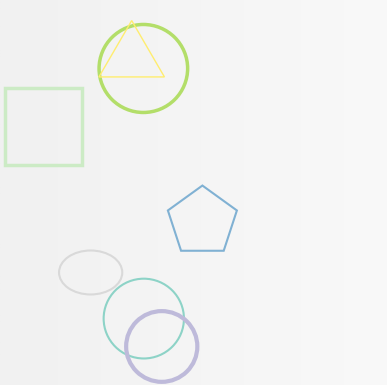[{"shape": "circle", "thickness": 1.5, "radius": 0.52, "center": [0.371, 0.173]}, {"shape": "circle", "thickness": 3, "radius": 0.46, "center": [0.417, 0.1]}, {"shape": "pentagon", "thickness": 1.5, "radius": 0.47, "center": [0.522, 0.424]}, {"shape": "circle", "thickness": 2.5, "radius": 0.57, "center": [0.37, 0.822]}, {"shape": "oval", "thickness": 1.5, "radius": 0.41, "center": [0.234, 0.292]}, {"shape": "square", "thickness": 2.5, "radius": 0.5, "center": [0.112, 0.671]}, {"shape": "triangle", "thickness": 1, "radius": 0.49, "center": [0.34, 0.849]}]